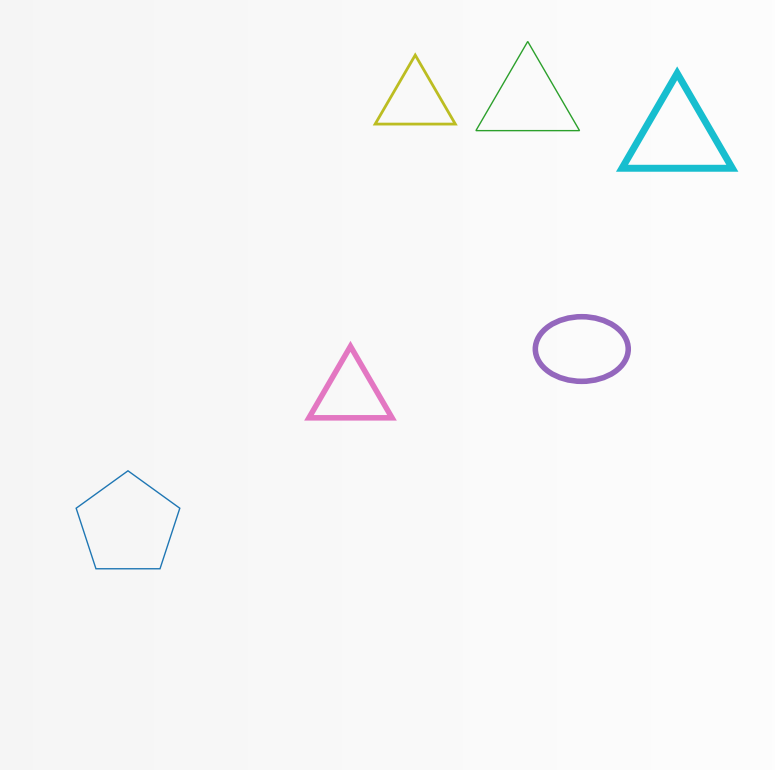[{"shape": "pentagon", "thickness": 0.5, "radius": 0.35, "center": [0.165, 0.318]}, {"shape": "triangle", "thickness": 0.5, "radius": 0.39, "center": [0.681, 0.869]}, {"shape": "oval", "thickness": 2, "radius": 0.3, "center": [0.751, 0.547]}, {"shape": "triangle", "thickness": 2, "radius": 0.31, "center": [0.452, 0.488]}, {"shape": "triangle", "thickness": 1, "radius": 0.3, "center": [0.536, 0.869]}, {"shape": "triangle", "thickness": 2.5, "radius": 0.41, "center": [0.874, 0.823]}]